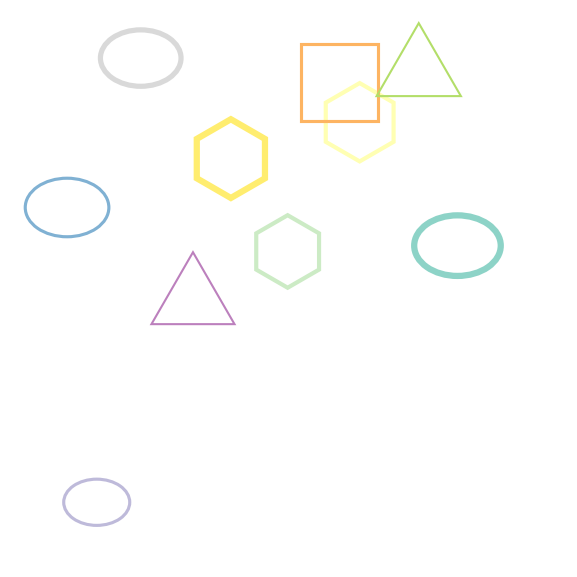[{"shape": "oval", "thickness": 3, "radius": 0.37, "center": [0.792, 0.574]}, {"shape": "hexagon", "thickness": 2, "radius": 0.34, "center": [0.623, 0.787]}, {"shape": "oval", "thickness": 1.5, "radius": 0.29, "center": [0.167, 0.129]}, {"shape": "oval", "thickness": 1.5, "radius": 0.36, "center": [0.116, 0.64]}, {"shape": "square", "thickness": 1.5, "radius": 0.33, "center": [0.588, 0.856]}, {"shape": "triangle", "thickness": 1, "radius": 0.42, "center": [0.725, 0.875]}, {"shape": "oval", "thickness": 2.5, "radius": 0.35, "center": [0.244, 0.899]}, {"shape": "triangle", "thickness": 1, "radius": 0.42, "center": [0.334, 0.479]}, {"shape": "hexagon", "thickness": 2, "radius": 0.31, "center": [0.498, 0.564]}, {"shape": "hexagon", "thickness": 3, "radius": 0.34, "center": [0.4, 0.724]}]